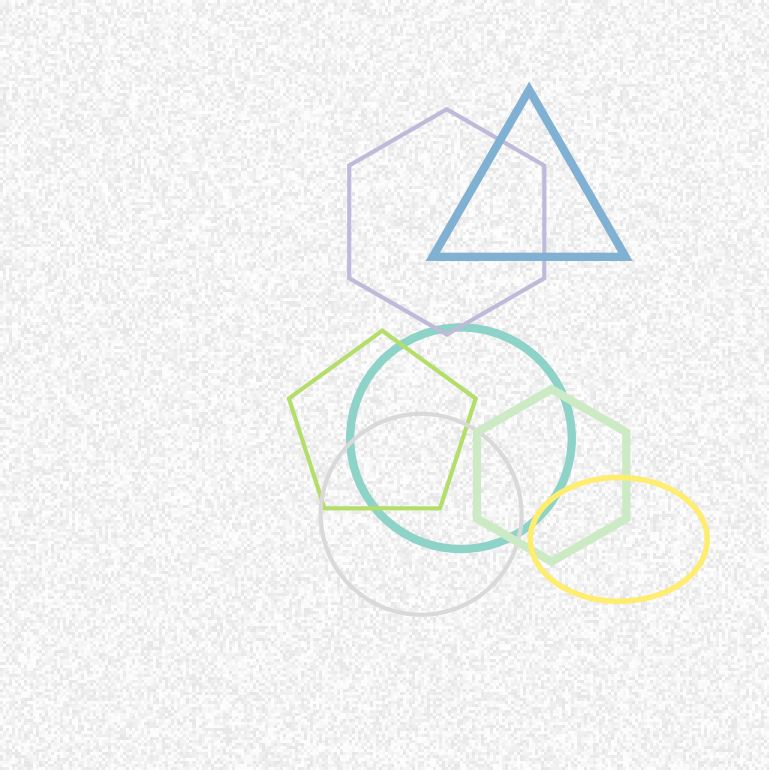[{"shape": "circle", "thickness": 3, "radius": 0.72, "center": [0.599, 0.431]}, {"shape": "hexagon", "thickness": 1.5, "radius": 0.73, "center": [0.58, 0.712]}, {"shape": "triangle", "thickness": 3, "radius": 0.72, "center": [0.687, 0.739]}, {"shape": "pentagon", "thickness": 1.5, "radius": 0.64, "center": [0.496, 0.443]}, {"shape": "circle", "thickness": 1.5, "radius": 0.65, "center": [0.547, 0.332]}, {"shape": "hexagon", "thickness": 3, "radius": 0.56, "center": [0.716, 0.383]}, {"shape": "oval", "thickness": 2, "radius": 0.57, "center": [0.804, 0.3]}]